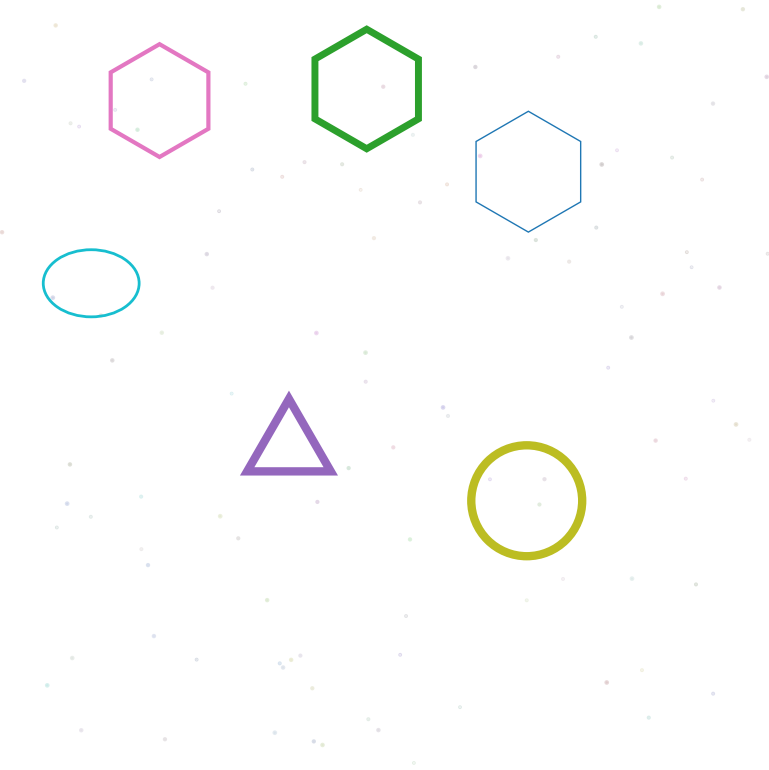[{"shape": "hexagon", "thickness": 0.5, "radius": 0.39, "center": [0.686, 0.777]}, {"shape": "hexagon", "thickness": 2.5, "radius": 0.39, "center": [0.476, 0.884]}, {"shape": "triangle", "thickness": 3, "radius": 0.31, "center": [0.375, 0.419]}, {"shape": "hexagon", "thickness": 1.5, "radius": 0.37, "center": [0.207, 0.869]}, {"shape": "circle", "thickness": 3, "radius": 0.36, "center": [0.684, 0.35]}, {"shape": "oval", "thickness": 1, "radius": 0.31, "center": [0.118, 0.632]}]